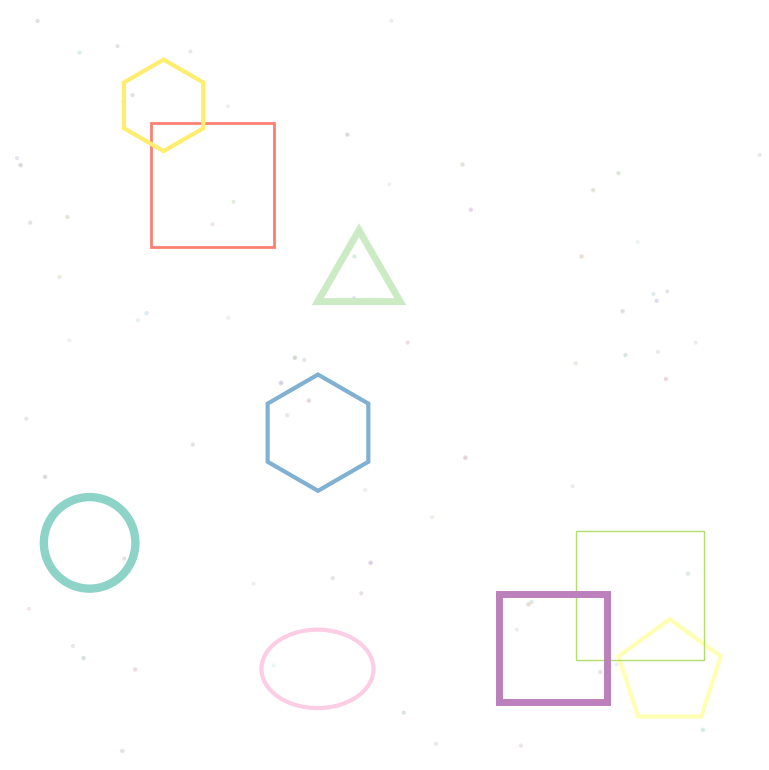[{"shape": "circle", "thickness": 3, "radius": 0.3, "center": [0.116, 0.295]}, {"shape": "pentagon", "thickness": 1.5, "radius": 0.35, "center": [0.87, 0.126]}, {"shape": "square", "thickness": 1, "radius": 0.4, "center": [0.276, 0.76]}, {"shape": "hexagon", "thickness": 1.5, "radius": 0.38, "center": [0.413, 0.438]}, {"shape": "square", "thickness": 0.5, "radius": 0.42, "center": [0.831, 0.227]}, {"shape": "oval", "thickness": 1.5, "radius": 0.36, "center": [0.412, 0.131]}, {"shape": "square", "thickness": 2.5, "radius": 0.35, "center": [0.719, 0.159]}, {"shape": "triangle", "thickness": 2.5, "radius": 0.31, "center": [0.466, 0.639]}, {"shape": "hexagon", "thickness": 1.5, "radius": 0.3, "center": [0.212, 0.863]}]